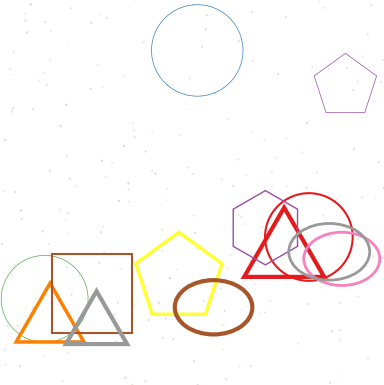[{"shape": "triangle", "thickness": 3, "radius": 0.6, "center": [0.738, 0.341]}, {"shape": "circle", "thickness": 1.5, "radius": 0.57, "center": [0.802, 0.384]}, {"shape": "circle", "thickness": 0.5, "radius": 0.59, "center": [0.512, 0.869]}, {"shape": "circle", "thickness": 0.5, "radius": 0.56, "center": [0.116, 0.224]}, {"shape": "pentagon", "thickness": 0.5, "radius": 0.43, "center": [0.897, 0.776]}, {"shape": "hexagon", "thickness": 1, "radius": 0.48, "center": [0.689, 0.408]}, {"shape": "triangle", "thickness": 2.5, "radius": 0.51, "center": [0.13, 0.163]}, {"shape": "pentagon", "thickness": 2.5, "radius": 0.59, "center": [0.465, 0.279]}, {"shape": "square", "thickness": 1.5, "radius": 0.52, "center": [0.239, 0.238]}, {"shape": "oval", "thickness": 3, "radius": 0.5, "center": [0.555, 0.202]}, {"shape": "oval", "thickness": 2, "radius": 0.49, "center": [0.888, 0.328]}, {"shape": "oval", "thickness": 2, "radius": 0.53, "center": [0.855, 0.346]}, {"shape": "triangle", "thickness": 3, "radius": 0.46, "center": [0.251, 0.152]}]